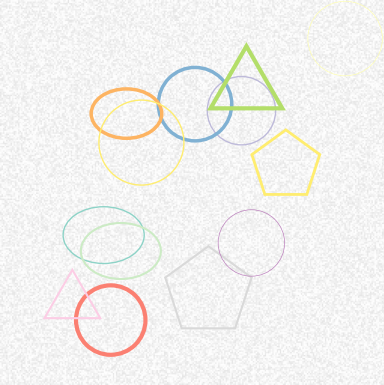[{"shape": "oval", "thickness": 1, "radius": 0.53, "center": [0.269, 0.389]}, {"shape": "circle", "thickness": 0.5, "radius": 0.48, "center": [0.896, 0.9]}, {"shape": "circle", "thickness": 1, "radius": 0.44, "center": [0.627, 0.713]}, {"shape": "circle", "thickness": 3, "radius": 0.45, "center": [0.288, 0.169]}, {"shape": "circle", "thickness": 2.5, "radius": 0.48, "center": [0.507, 0.729]}, {"shape": "oval", "thickness": 2.5, "radius": 0.46, "center": [0.328, 0.705]}, {"shape": "triangle", "thickness": 3, "radius": 0.54, "center": [0.64, 0.772]}, {"shape": "triangle", "thickness": 1.5, "radius": 0.42, "center": [0.188, 0.215]}, {"shape": "pentagon", "thickness": 1.5, "radius": 0.59, "center": [0.541, 0.243]}, {"shape": "circle", "thickness": 0.5, "radius": 0.43, "center": [0.653, 0.369]}, {"shape": "oval", "thickness": 1.5, "radius": 0.52, "center": [0.314, 0.348]}, {"shape": "pentagon", "thickness": 2, "radius": 0.46, "center": [0.742, 0.57]}, {"shape": "circle", "thickness": 1, "radius": 0.55, "center": [0.367, 0.63]}]